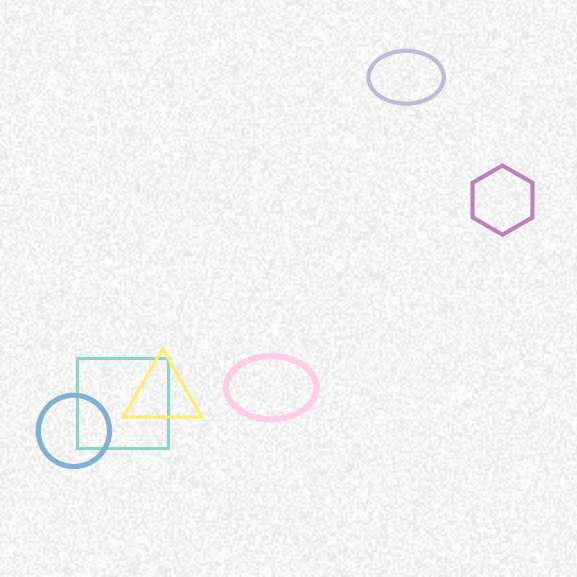[{"shape": "square", "thickness": 1.5, "radius": 0.39, "center": [0.212, 0.301]}, {"shape": "oval", "thickness": 2, "radius": 0.33, "center": [0.703, 0.865]}, {"shape": "circle", "thickness": 2.5, "radius": 0.31, "center": [0.128, 0.253]}, {"shape": "oval", "thickness": 3, "radius": 0.39, "center": [0.47, 0.328]}, {"shape": "hexagon", "thickness": 2, "radius": 0.3, "center": [0.87, 0.653]}, {"shape": "triangle", "thickness": 1.5, "radius": 0.39, "center": [0.281, 0.316]}]